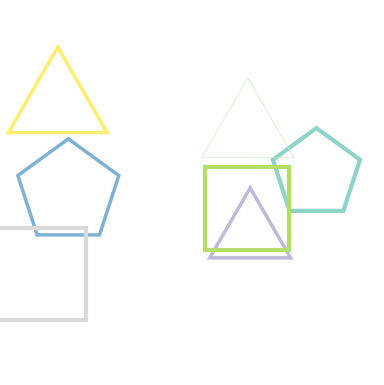[{"shape": "pentagon", "thickness": 3, "radius": 0.59, "center": [0.822, 0.548]}, {"shape": "triangle", "thickness": 2.5, "radius": 0.61, "center": [0.65, 0.391]}, {"shape": "pentagon", "thickness": 2.5, "radius": 0.69, "center": [0.177, 0.501]}, {"shape": "square", "thickness": 3, "radius": 0.54, "center": [0.641, 0.458]}, {"shape": "square", "thickness": 3, "radius": 0.6, "center": [0.102, 0.289]}, {"shape": "triangle", "thickness": 0.5, "radius": 0.69, "center": [0.644, 0.659]}, {"shape": "triangle", "thickness": 2.5, "radius": 0.74, "center": [0.15, 0.73]}]